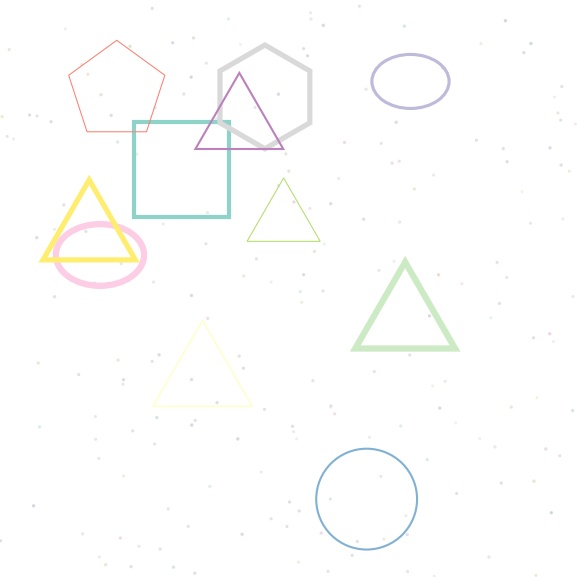[{"shape": "square", "thickness": 2, "radius": 0.41, "center": [0.315, 0.705]}, {"shape": "triangle", "thickness": 0.5, "radius": 0.5, "center": [0.351, 0.345]}, {"shape": "oval", "thickness": 1.5, "radius": 0.33, "center": [0.711, 0.858]}, {"shape": "pentagon", "thickness": 0.5, "radius": 0.44, "center": [0.202, 0.842]}, {"shape": "circle", "thickness": 1, "radius": 0.44, "center": [0.635, 0.135]}, {"shape": "triangle", "thickness": 0.5, "radius": 0.37, "center": [0.491, 0.618]}, {"shape": "oval", "thickness": 3, "radius": 0.38, "center": [0.173, 0.558]}, {"shape": "hexagon", "thickness": 2.5, "radius": 0.45, "center": [0.459, 0.831]}, {"shape": "triangle", "thickness": 1, "radius": 0.44, "center": [0.414, 0.785]}, {"shape": "triangle", "thickness": 3, "radius": 0.5, "center": [0.702, 0.446]}, {"shape": "triangle", "thickness": 2.5, "radius": 0.46, "center": [0.154, 0.595]}]